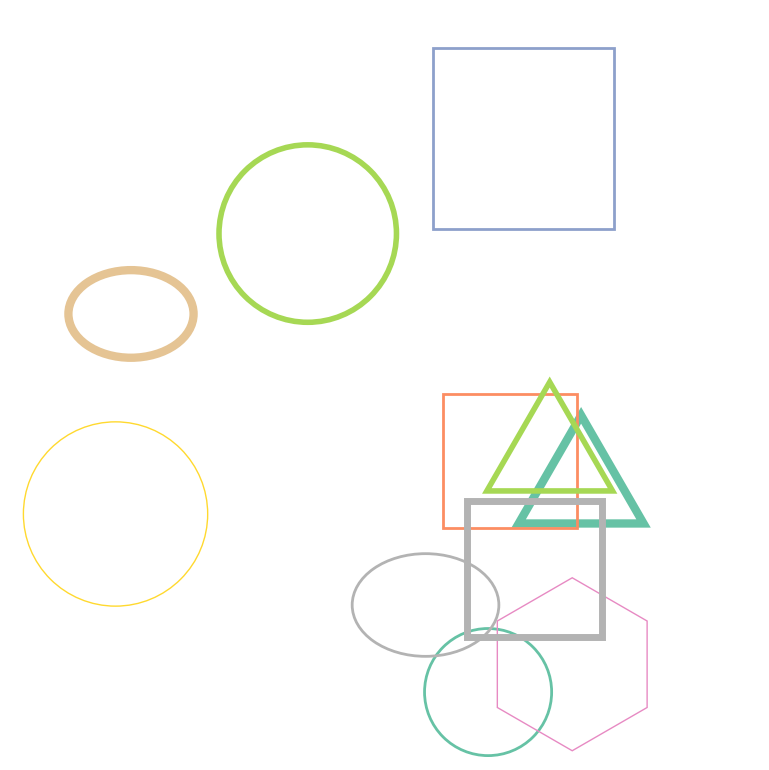[{"shape": "circle", "thickness": 1, "radius": 0.41, "center": [0.634, 0.101]}, {"shape": "triangle", "thickness": 3, "radius": 0.47, "center": [0.755, 0.367]}, {"shape": "square", "thickness": 1, "radius": 0.44, "center": [0.662, 0.401]}, {"shape": "square", "thickness": 1, "radius": 0.59, "center": [0.68, 0.82]}, {"shape": "hexagon", "thickness": 0.5, "radius": 0.56, "center": [0.743, 0.137]}, {"shape": "triangle", "thickness": 2, "radius": 0.47, "center": [0.714, 0.41]}, {"shape": "circle", "thickness": 2, "radius": 0.58, "center": [0.4, 0.697]}, {"shape": "circle", "thickness": 0.5, "radius": 0.6, "center": [0.15, 0.332]}, {"shape": "oval", "thickness": 3, "radius": 0.41, "center": [0.17, 0.592]}, {"shape": "square", "thickness": 2.5, "radius": 0.44, "center": [0.694, 0.261]}, {"shape": "oval", "thickness": 1, "radius": 0.48, "center": [0.553, 0.214]}]